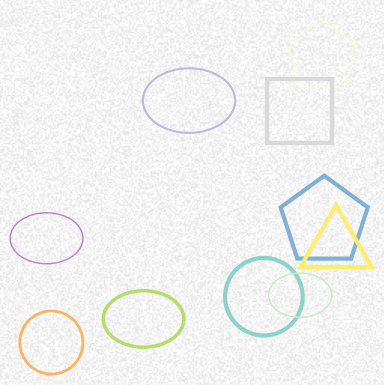[{"shape": "circle", "thickness": 3, "radius": 0.5, "center": [0.685, 0.229]}, {"shape": "pentagon", "thickness": 0.5, "radius": 0.49, "center": [0.837, 0.852]}, {"shape": "oval", "thickness": 1.5, "radius": 0.6, "center": [0.491, 0.739]}, {"shape": "pentagon", "thickness": 3, "radius": 0.6, "center": [0.842, 0.425]}, {"shape": "circle", "thickness": 2, "radius": 0.41, "center": [0.134, 0.11]}, {"shape": "oval", "thickness": 2.5, "radius": 0.52, "center": [0.373, 0.172]}, {"shape": "square", "thickness": 3, "radius": 0.42, "center": [0.778, 0.712]}, {"shape": "oval", "thickness": 1, "radius": 0.47, "center": [0.121, 0.381]}, {"shape": "oval", "thickness": 1, "radius": 0.41, "center": [0.78, 0.233]}, {"shape": "triangle", "thickness": 3, "radius": 0.53, "center": [0.873, 0.36]}]